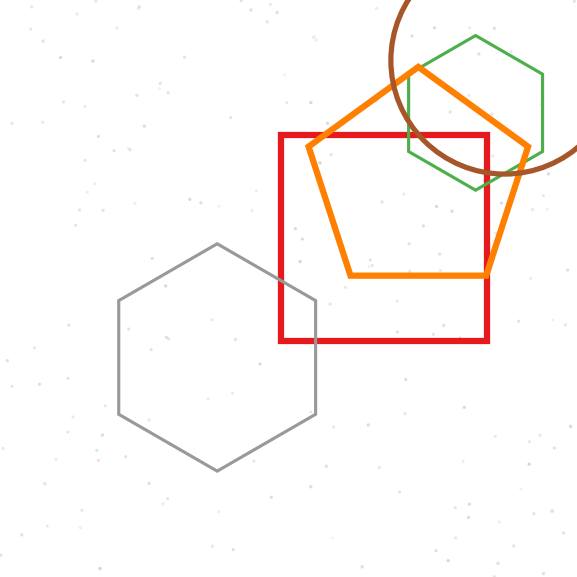[{"shape": "square", "thickness": 3, "radius": 0.89, "center": [0.665, 0.587]}, {"shape": "hexagon", "thickness": 1.5, "radius": 0.67, "center": [0.824, 0.804]}, {"shape": "pentagon", "thickness": 3, "radius": 1.0, "center": [0.724, 0.683]}, {"shape": "circle", "thickness": 2.5, "radius": 0.98, "center": [0.874, 0.895]}, {"shape": "hexagon", "thickness": 1.5, "radius": 0.98, "center": [0.376, 0.38]}]